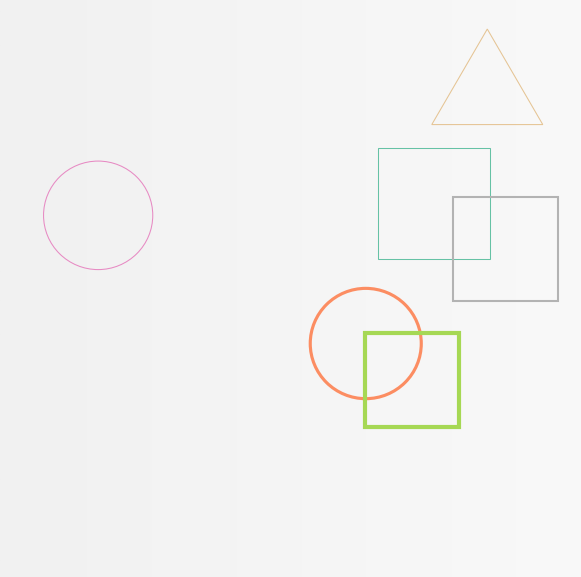[{"shape": "square", "thickness": 0.5, "radius": 0.48, "center": [0.746, 0.646]}, {"shape": "circle", "thickness": 1.5, "radius": 0.48, "center": [0.629, 0.404]}, {"shape": "circle", "thickness": 0.5, "radius": 0.47, "center": [0.169, 0.626]}, {"shape": "square", "thickness": 2, "radius": 0.4, "center": [0.709, 0.341]}, {"shape": "triangle", "thickness": 0.5, "radius": 0.55, "center": [0.838, 0.839]}, {"shape": "square", "thickness": 1, "radius": 0.45, "center": [0.87, 0.568]}]